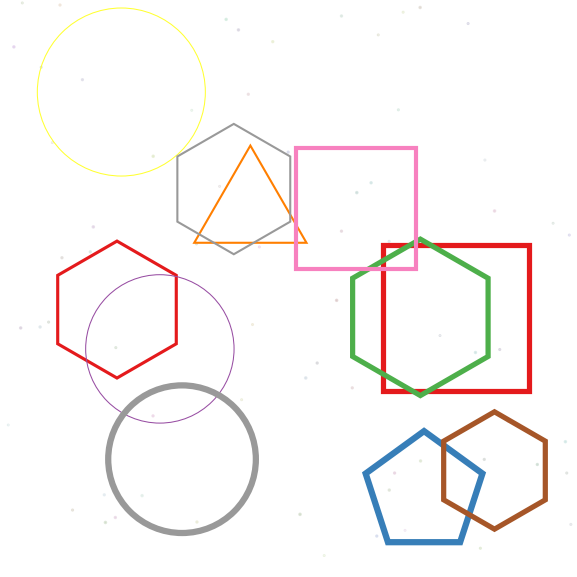[{"shape": "hexagon", "thickness": 1.5, "radius": 0.59, "center": [0.203, 0.463]}, {"shape": "square", "thickness": 2.5, "radius": 0.63, "center": [0.789, 0.449]}, {"shape": "pentagon", "thickness": 3, "radius": 0.53, "center": [0.734, 0.146]}, {"shape": "hexagon", "thickness": 2.5, "radius": 0.68, "center": [0.728, 0.45]}, {"shape": "circle", "thickness": 0.5, "radius": 0.64, "center": [0.277, 0.395]}, {"shape": "triangle", "thickness": 1, "radius": 0.56, "center": [0.434, 0.635]}, {"shape": "circle", "thickness": 0.5, "radius": 0.73, "center": [0.21, 0.84]}, {"shape": "hexagon", "thickness": 2.5, "radius": 0.51, "center": [0.856, 0.184]}, {"shape": "square", "thickness": 2, "radius": 0.52, "center": [0.617, 0.639]}, {"shape": "hexagon", "thickness": 1, "radius": 0.56, "center": [0.405, 0.672]}, {"shape": "circle", "thickness": 3, "radius": 0.64, "center": [0.315, 0.204]}]